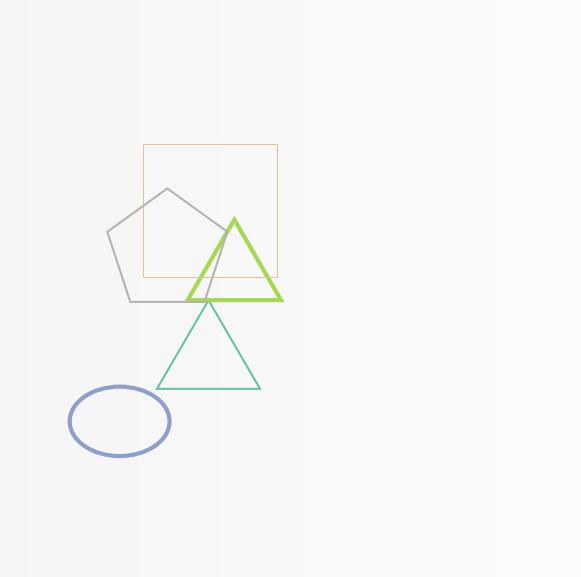[{"shape": "triangle", "thickness": 1, "radius": 0.51, "center": [0.359, 0.377]}, {"shape": "oval", "thickness": 2, "radius": 0.43, "center": [0.206, 0.27]}, {"shape": "triangle", "thickness": 2, "radius": 0.46, "center": [0.403, 0.526]}, {"shape": "square", "thickness": 0.5, "radius": 0.58, "center": [0.361, 0.635]}, {"shape": "pentagon", "thickness": 1, "radius": 0.54, "center": [0.288, 0.564]}]